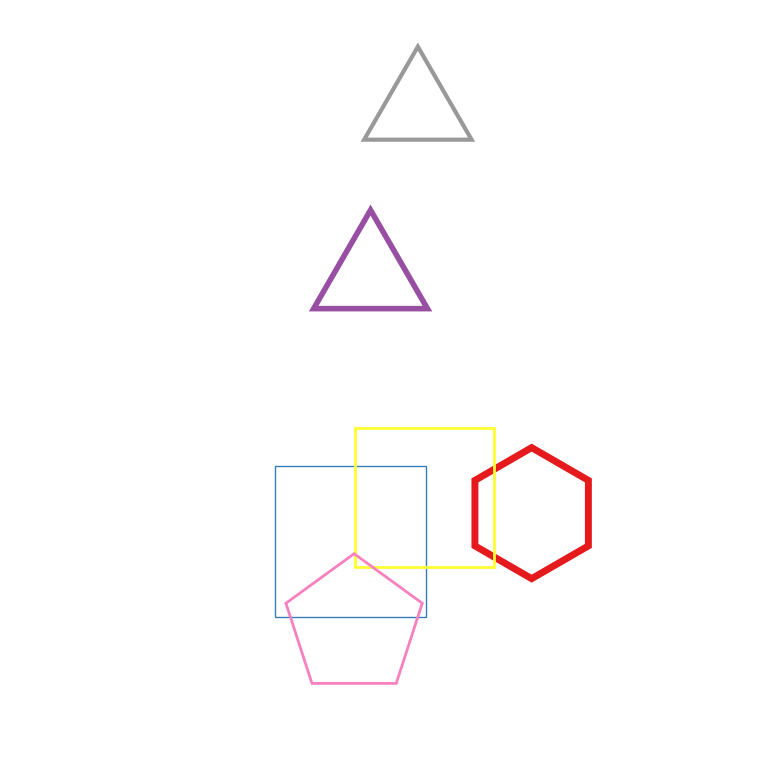[{"shape": "hexagon", "thickness": 2.5, "radius": 0.43, "center": [0.69, 0.334]}, {"shape": "square", "thickness": 0.5, "radius": 0.49, "center": [0.456, 0.296]}, {"shape": "triangle", "thickness": 2, "radius": 0.43, "center": [0.481, 0.642]}, {"shape": "square", "thickness": 1, "radius": 0.45, "center": [0.552, 0.354]}, {"shape": "pentagon", "thickness": 1, "radius": 0.47, "center": [0.46, 0.188]}, {"shape": "triangle", "thickness": 1.5, "radius": 0.4, "center": [0.543, 0.859]}]